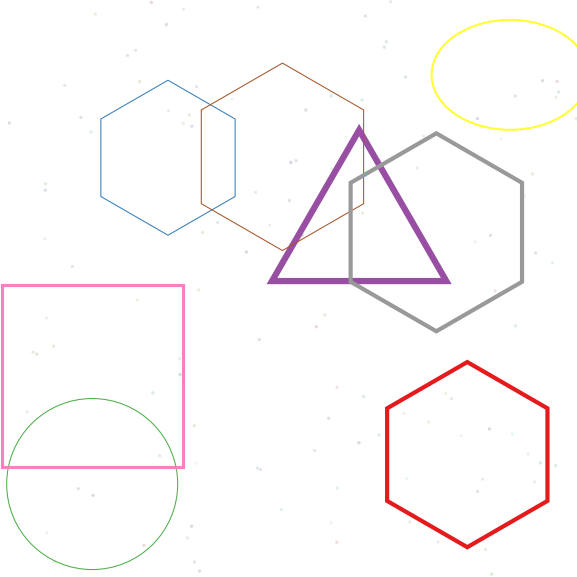[{"shape": "hexagon", "thickness": 2, "radius": 0.8, "center": [0.809, 0.212]}, {"shape": "hexagon", "thickness": 0.5, "radius": 0.67, "center": [0.291, 0.726]}, {"shape": "circle", "thickness": 0.5, "radius": 0.74, "center": [0.16, 0.161]}, {"shape": "triangle", "thickness": 3, "radius": 0.87, "center": [0.622, 0.6]}, {"shape": "oval", "thickness": 1, "radius": 0.68, "center": [0.883, 0.87]}, {"shape": "hexagon", "thickness": 0.5, "radius": 0.81, "center": [0.489, 0.728]}, {"shape": "square", "thickness": 1.5, "radius": 0.78, "center": [0.161, 0.348]}, {"shape": "hexagon", "thickness": 2, "radius": 0.86, "center": [0.756, 0.597]}]